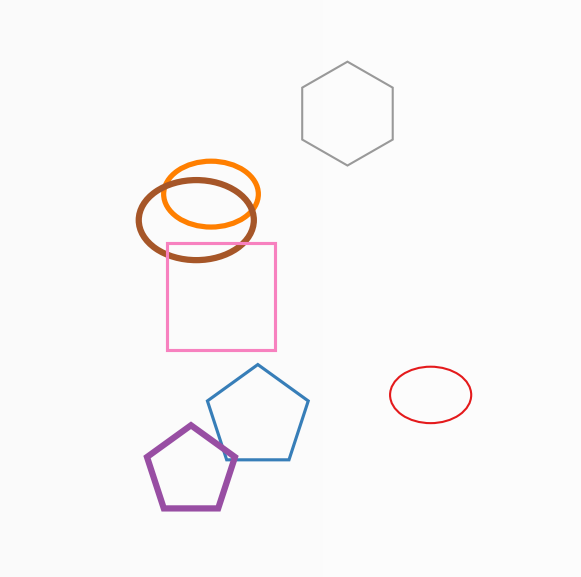[{"shape": "oval", "thickness": 1, "radius": 0.35, "center": [0.741, 0.315]}, {"shape": "pentagon", "thickness": 1.5, "radius": 0.46, "center": [0.444, 0.277]}, {"shape": "pentagon", "thickness": 3, "radius": 0.4, "center": [0.329, 0.183]}, {"shape": "oval", "thickness": 2.5, "radius": 0.41, "center": [0.363, 0.663]}, {"shape": "oval", "thickness": 3, "radius": 0.5, "center": [0.338, 0.618]}, {"shape": "square", "thickness": 1.5, "radius": 0.47, "center": [0.38, 0.486]}, {"shape": "hexagon", "thickness": 1, "radius": 0.45, "center": [0.598, 0.802]}]